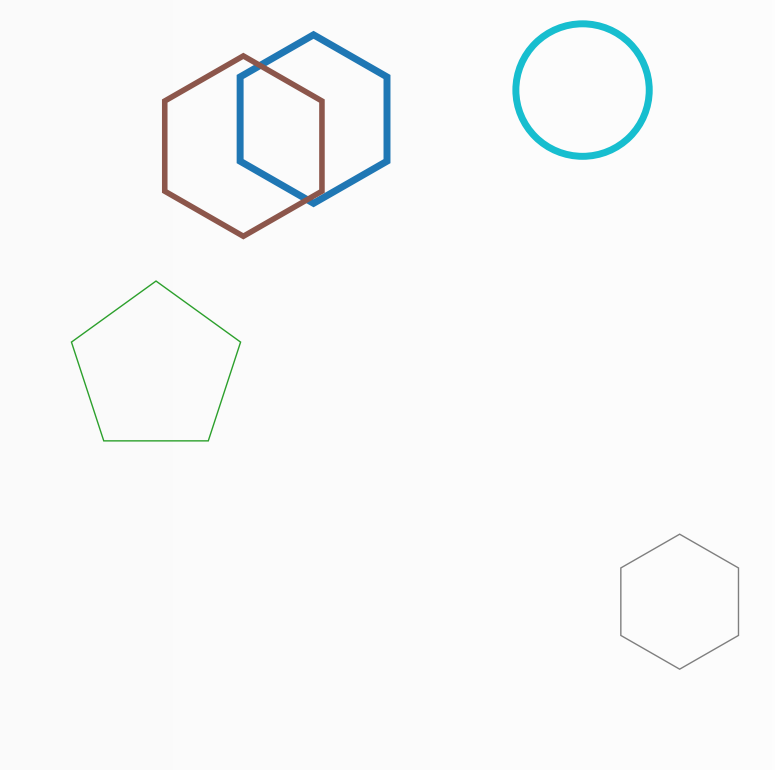[{"shape": "hexagon", "thickness": 2.5, "radius": 0.55, "center": [0.405, 0.845]}, {"shape": "pentagon", "thickness": 0.5, "radius": 0.57, "center": [0.201, 0.52]}, {"shape": "hexagon", "thickness": 2, "radius": 0.59, "center": [0.314, 0.81]}, {"shape": "hexagon", "thickness": 0.5, "radius": 0.44, "center": [0.877, 0.219]}, {"shape": "circle", "thickness": 2.5, "radius": 0.43, "center": [0.752, 0.883]}]